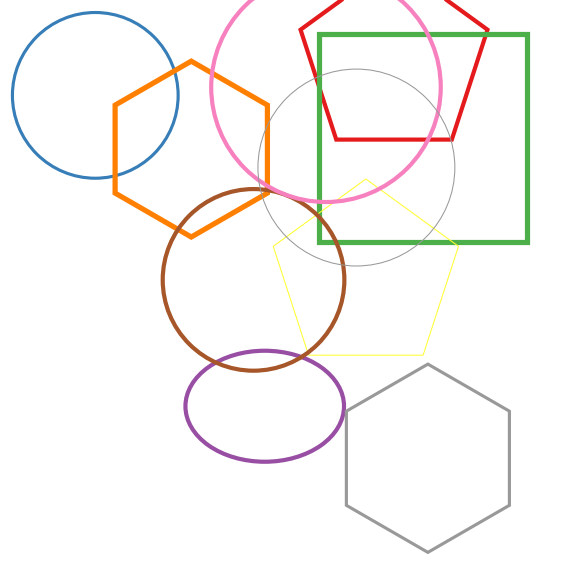[{"shape": "pentagon", "thickness": 2, "radius": 0.85, "center": [0.682, 0.895]}, {"shape": "circle", "thickness": 1.5, "radius": 0.72, "center": [0.165, 0.834]}, {"shape": "square", "thickness": 2.5, "radius": 0.9, "center": [0.733, 0.76]}, {"shape": "oval", "thickness": 2, "radius": 0.69, "center": [0.458, 0.296]}, {"shape": "hexagon", "thickness": 2.5, "radius": 0.76, "center": [0.331, 0.741]}, {"shape": "pentagon", "thickness": 0.5, "radius": 0.84, "center": [0.634, 0.521]}, {"shape": "circle", "thickness": 2, "radius": 0.79, "center": [0.439, 0.514]}, {"shape": "circle", "thickness": 2, "radius": 0.99, "center": [0.564, 0.848]}, {"shape": "hexagon", "thickness": 1.5, "radius": 0.81, "center": [0.741, 0.206]}, {"shape": "circle", "thickness": 0.5, "radius": 0.85, "center": [0.617, 0.709]}]